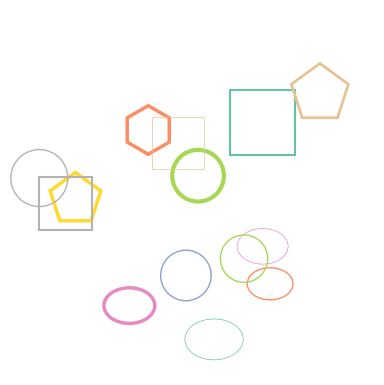[{"shape": "oval", "thickness": 0.5, "radius": 0.38, "center": [0.556, 0.118]}, {"shape": "square", "thickness": 1.5, "radius": 0.42, "center": [0.682, 0.683]}, {"shape": "hexagon", "thickness": 2.5, "radius": 0.32, "center": [0.385, 0.662]}, {"shape": "oval", "thickness": 1, "radius": 0.3, "center": [0.702, 0.263]}, {"shape": "circle", "thickness": 1, "radius": 0.33, "center": [0.483, 0.284]}, {"shape": "oval", "thickness": 2.5, "radius": 0.33, "center": [0.336, 0.206]}, {"shape": "oval", "thickness": 0.5, "radius": 0.33, "center": [0.682, 0.36]}, {"shape": "circle", "thickness": 3, "radius": 0.34, "center": [0.514, 0.544]}, {"shape": "circle", "thickness": 1, "radius": 0.31, "center": [0.634, 0.328]}, {"shape": "pentagon", "thickness": 2.5, "radius": 0.35, "center": [0.196, 0.483]}, {"shape": "square", "thickness": 0.5, "radius": 0.33, "center": [0.462, 0.629]}, {"shape": "pentagon", "thickness": 2, "radius": 0.39, "center": [0.831, 0.757]}, {"shape": "circle", "thickness": 1, "radius": 0.37, "center": [0.102, 0.538]}, {"shape": "square", "thickness": 1.5, "radius": 0.34, "center": [0.171, 0.471]}]